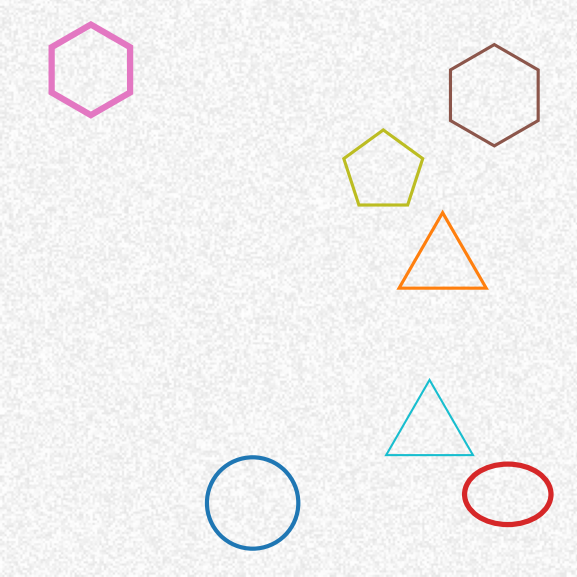[{"shape": "circle", "thickness": 2, "radius": 0.4, "center": [0.437, 0.128]}, {"shape": "triangle", "thickness": 1.5, "radius": 0.44, "center": [0.766, 0.544]}, {"shape": "oval", "thickness": 2.5, "radius": 0.37, "center": [0.879, 0.143]}, {"shape": "hexagon", "thickness": 1.5, "radius": 0.44, "center": [0.856, 0.834]}, {"shape": "hexagon", "thickness": 3, "radius": 0.39, "center": [0.157, 0.878]}, {"shape": "pentagon", "thickness": 1.5, "radius": 0.36, "center": [0.664, 0.702]}, {"shape": "triangle", "thickness": 1, "radius": 0.43, "center": [0.744, 0.254]}]